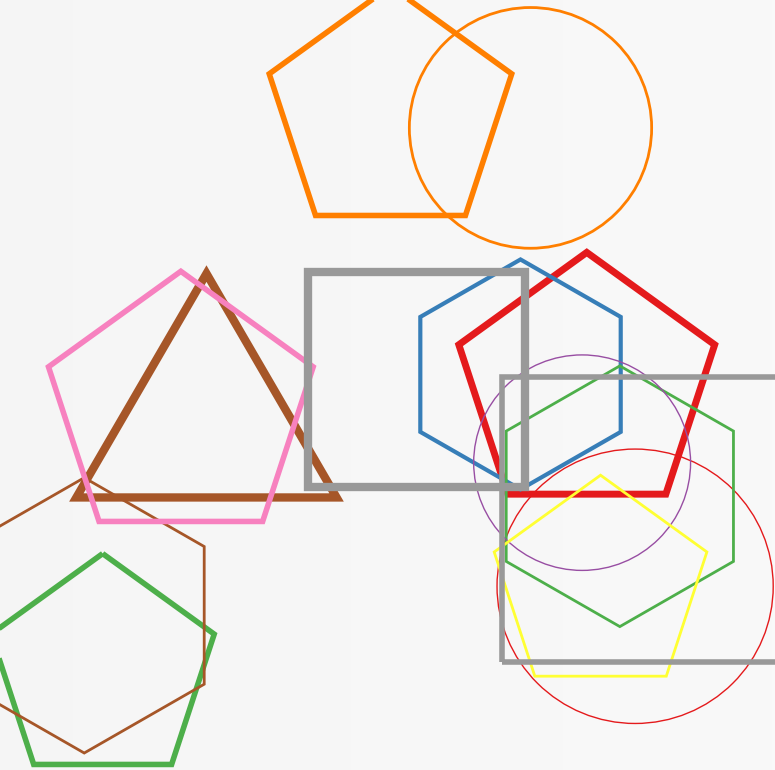[{"shape": "pentagon", "thickness": 2.5, "radius": 0.87, "center": [0.757, 0.499]}, {"shape": "circle", "thickness": 0.5, "radius": 0.89, "center": [0.82, 0.239]}, {"shape": "hexagon", "thickness": 1.5, "radius": 0.75, "center": [0.672, 0.514]}, {"shape": "pentagon", "thickness": 2, "radius": 0.76, "center": [0.132, 0.13]}, {"shape": "hexagon", "thickness": 1, "radius": 0.85, "center": [0.8, 0.356]}, {"shape": "circle", "thickness": 0.5, "radius": 0.7, "center": [0.751, 0.399]}, {"shape": "circle", "thickness": 1, "radius": 0.78, "center": [0.685, 0.834]}, {"shape": "pentagon", "thickness": 2, "radius": 0.82, "center": [0.504, 0.853]}, {"shape": "pentagon", "thickness": 1, "radius": 0.72, "center": [0.775, 0.239]}, {"shape": "triangle", "thickness": 3, "radius": 0.97, "center": [0.266, 0.451]}, {"shape": "hexagon", "thickness": 1, "radius": 0.89, "center": [0.109, 0.201]}, {"shape": "pentagon", "thickness": 2, "radius": 0.9, "center": [0.233, 0.468]}, {"shape": "square", "thickness": 2, "radius": 0.93, "center": [0.833, 0.326]}, {"shape": "square", "thickness": 3, "radius": 0.7, "center": [0.537, 0.507]}]